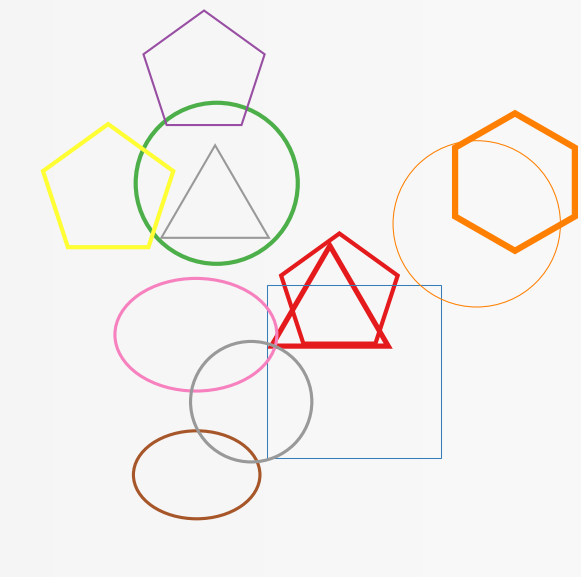[{"shape": "triangle", "thickness": 2.5, "radius": 0.58, "center": [0.568, 0.458]}, {"shape": "pentagon", "thickness": 2, "radius": 0.53, "center": [0.584, 0.489]}, {"shape": "square", "thickness": 0.5, "radius": 0.75, "center": [0.609, 0.356]}, {"shape": "circle", "thickness": 2, "radius": 0.7, "center": [0.373, 0.682]}, {"shape": "pentagon", "thickness": 1, "radius": 0.55, "center": [0.351, 0.871]}, {"shape": "hexagon", "thickness": 3, "radius": 0.59, "center": [0.886, 0.684]}, {"shape": "circle", "thickness": 0.5, "radius": 0.72, "center": [0.82, 0.612]}, {"shape": "pentagon", "thickness": 2, "radius": 0.59, "center": [0.186, 0.666]}, {"shape": "oval", "thickness": 1.5, "radius": 0.54, "center": [0.338, 0.177]}, {"shape": "oval", "thickness": 1.5, "radius": 0.7, "center": [0.337, 0.42]}, {"shape": "triangle", "thickness": 1, "radius": 0.53, "center": [0.37, 0.641]}, {"shape": "circle", "thickness": 1.5, "radius": 0.52, "center": [0.432, 0.304]}]